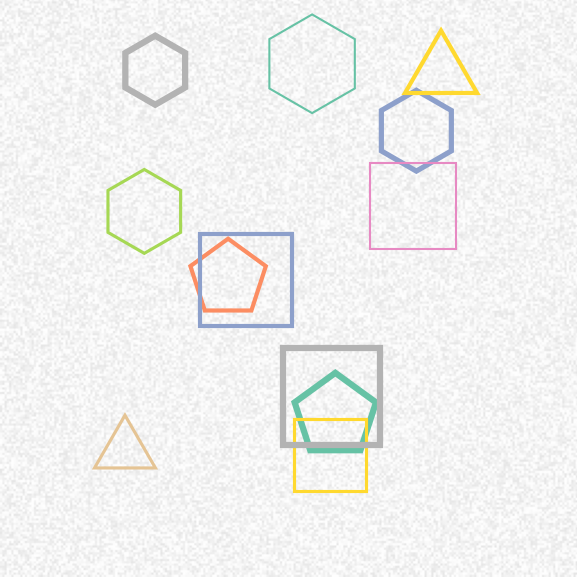[{"shape": "hexagon", "thickness": 1, "radius": 0.43, "center": [0.54, 0.889]}, {"shape": "pentagon", "thickness": 3, "radius": 0.37, "center": [0.581, 0.279]}, {"shape": "pentagon", "thickness": 2, "radius": 0.34, "center": [0.395, 0.517]}, {"shape": "square", "thickness": 2, "radius": 0.4, "center": [0.426, 0.514]}, {"shape": "hexagon", "thickness": 2.5, "radius": 0.35, "center": [0.721, 0.773]}, {"shape": "square", "thickness": 1, "radius": 0.38, "center": [0.715, 0.643]}, {"shape": "hexagon", "thickness": 1.5, "radius": 0.36, "center": [0.25, 0.633]}, {"shape": "square", "thickness": 1.5, "radius": 0.31, "center": [0.572, 0.211]}, {"shape": "triangle", "thickness": 2, "radius": 0.36, "center": [0.764, 0.874]}, {"shape": "triangle", "thickness": 1.5, "radius": 0.3, "center": [0.216, 0.219]}, {"shape": "hexagon", "thickness": 3, "radius": 0.3, "center": [0.269, 0.878]}, {"shape": "square", "thickness": 3, "radius": 0.42, "center": [0.574, 0.313]}]